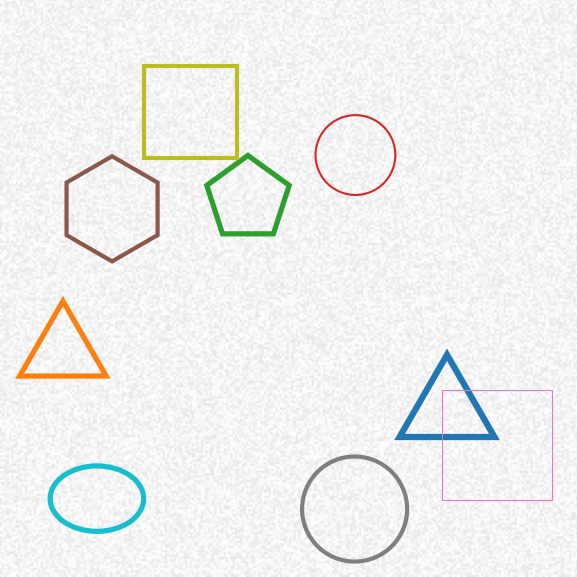[{"shape": "triangle", "thickness": 3, "radius": 0.47, "center": [0.774, 0.29]}, {"shape": "triangle", "thickness": 2.5, "radius": 0.43, "center": [0.109, 0.391]}, {"shape": "pentagon", "thickness": 2.5, "radius": 0.38, "center": [0.429, 0.655]}, {"shape": "circle", "thickness": 1, "radius": 0.35, "center": [0.615, 0.731]}, {"shape": "hexagon", "thickness": 2, "radius": 0.46, "center": [0.194, 0.638]}, {"shape": "square", "thickness": 0.5, "radius": 0.48, "center": [0.86, 0.228]}, {"shape": "circle", "thickness": 2, "radius": 0.45, "center": [0.614, 0.118]}, {"shape": "square", "thickness": 2, "radius": 0.4, "center": [0.33, 0.805]}, {"shape": "oval", "thickness": 2.5, "radius": 0.4, "center": [0.168, 0.136]}]